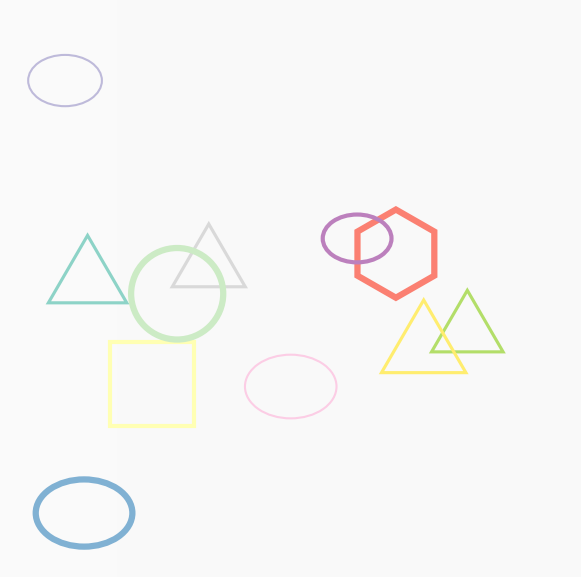[{"shape": "triangle", "thickness": 1.5, "radius": 0.39, "center": [0.151, 0.514]}, {"shape": "square", "thickness": 2, "radius": 0.36, "center": [0.262, 0.334]}, {"shape": "oval", "thickness": 1, "radius": 0.32, "center": [0.112, 0.86]}, {"shape": "hexagon", "thickness": 3, "radius": 0.38, "center": [0.681, 0.56]}, {"shape": "oval", "thickness": 3, "radius": 0.42, "center": [0.145, 0.111]}, {"shape": "triangle", "thickness": 1.5, "radius": 0.36, "center": [0.804, 0.425]}, {"shape": "oval", "thickness": 1, "radius": 0.39, "center": [0.5, 0.33]}, {"shape": "triangle", "thickness": 1.5, "radius": 0.36, "center": [0.359, 0.539]}, {"shape": "oval", "thickness": 2, "radius": 0.3, "center": [0.614, 0.586]}, {"shape": "circle", "thickness": 3, "radius": 0.4, "center": [0.305, 0.49]}, {"shape": "triangle", "thickness": 1.5, "radius": 0.42, "center": [0.729, 0.396]}]